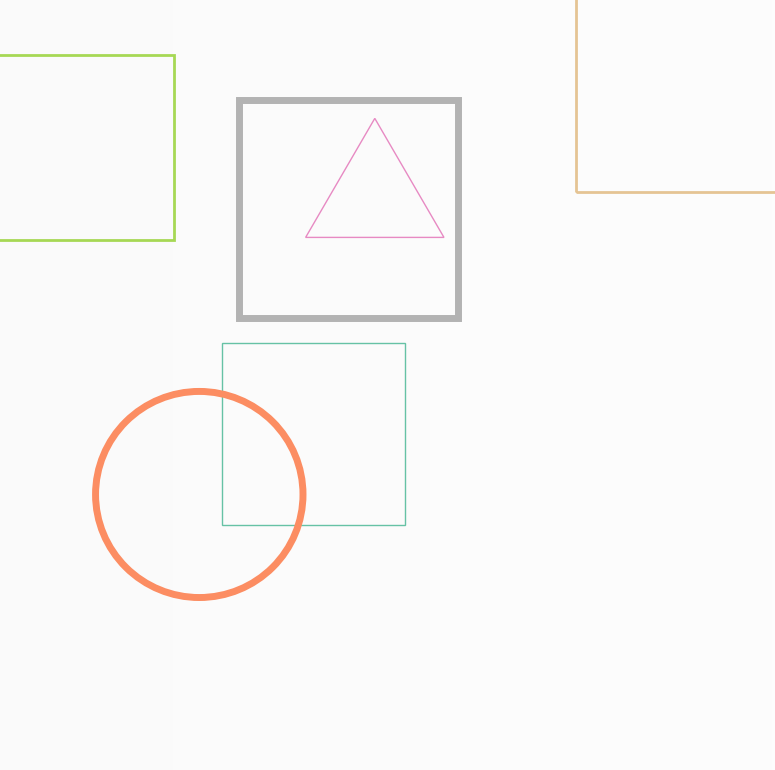[{"shape": "square", "thickness": 0.5, "radius": 0.59, "center": [0.405, 0.436]}, {"shape": "circle", "thickness": 2.5, "radius": 0.67, "center": [0.257, 0.358]}, {"shape": "triangle", "thickness": 0.5, "radius": 0.52, "center": [0.484, 0.743]}, {"shape": "square", "thickness": 1, "radius": 0.6, "center": [0.105, 0.809]}, {"shape": "square", "thickness": 1, "radius": 0.73, "center": [0.889, 0.897]}, {"shape": "square", "thickness": 2.5, "radius": 0.71, "center": [0.45, 0.728]}]